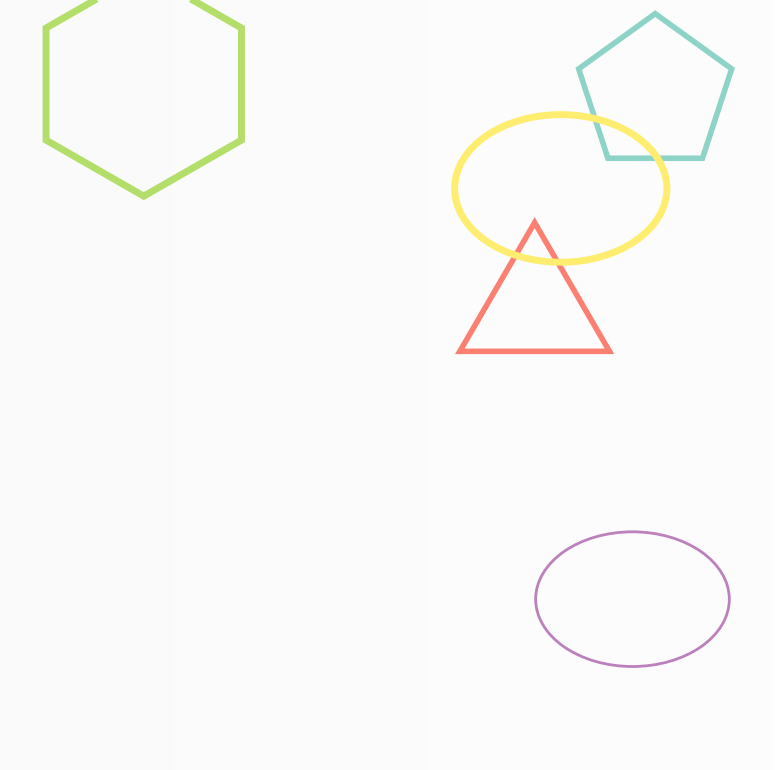[{"shape": "pentagon", "thickness": 2, "radius": 0.52, "center": [0.845, 0.878]}, {"shape": "triangle", "thickness": 2, "radius": 0.56, "center": [0.69, 0.599]}, {"shape": "hexagon", "thickness": 2.5, "radius": 0.73, "center": [0.186, 0.891]}, {"shape": "oval", "thickness": 1, "radius": 0.62, "center": [0.816, 0.222]}, {"shape": "oval", "thickness": 2.5, "radius": 0.68, "center": [0.724, 0.755]}]